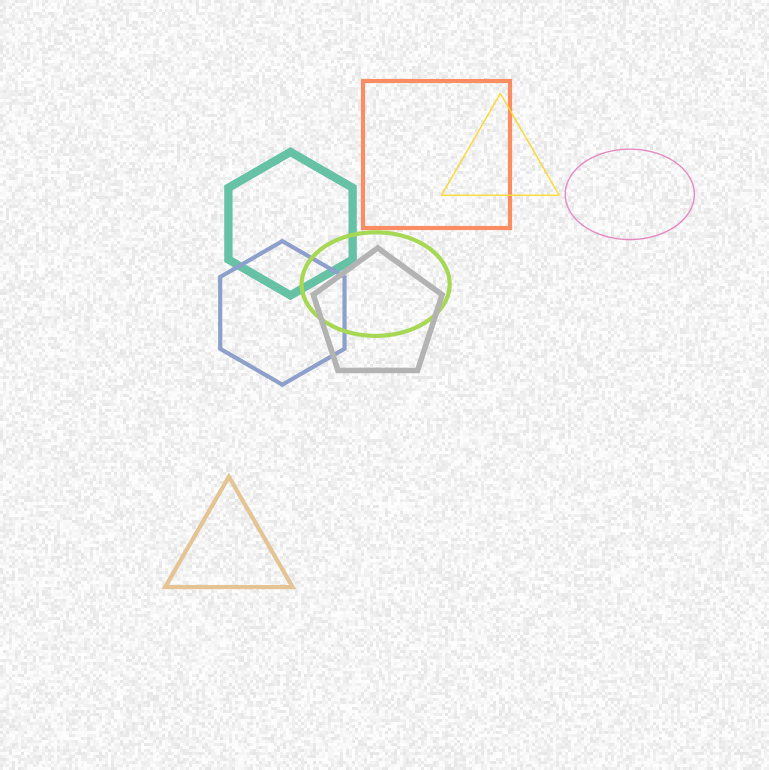[{"shape": "hexagon", "thickness": 3, "radius": 0.47, "center": [0.377, 0.71]}, {"shape": "square", "thickness": 1.5, "radius": 0.48, "center": [0.567, 0.8]}, {"shape": "hexagon", "thickness": 1.5, "radius": 0.47, "center": [0.367, 0.594]}, {"shape": "oval", "thickness": 0.5, "radius": 0.42, "center": [0.818, 0.748]}, {"shape": "oval", "thickness": 1.5, "radius": 0.48, "center": [0.488, 0.631]}, {"shape": "triangle", "thickness": 0.5, "radius": 0.44, "center": [0.65, 0.791]}, {"shape": "triangle", "thickness": 1.5, "radius": 0.48, "center": [0.297, 0.285]}, {"shape": "pentagon", "thickness": 2, "radius": 0.44, "center": [0.491, 0.59]}]